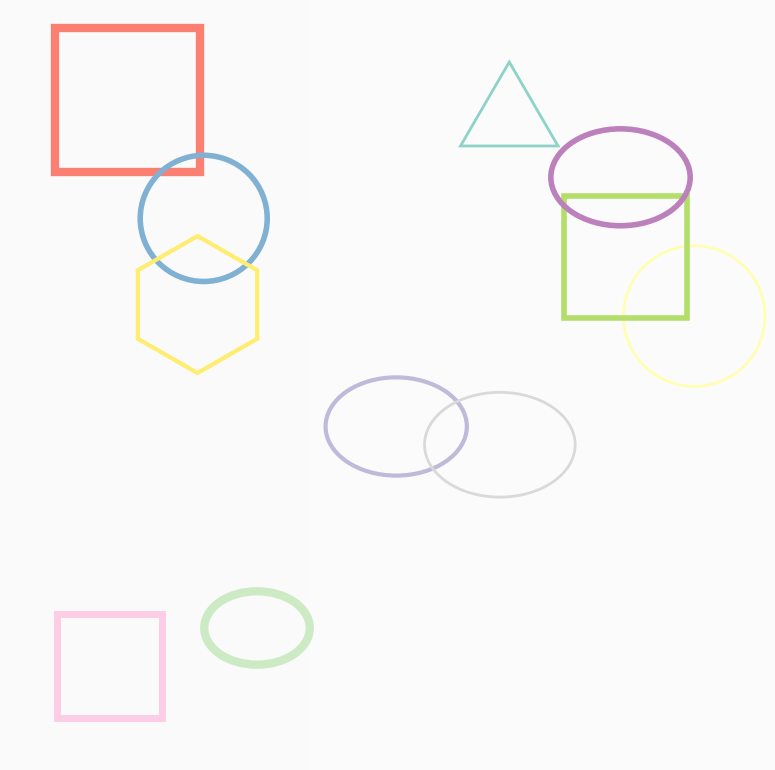[{"shape": "triangle", "thickness": 1, "radius": 0.36, "center": [0.657, 0.847]}, {"shape": "circle", "thickness": 1, "radius": 0.46, "center": [0.896, 0.59]}, {"shape": "oval", "thickness": 1.5, "radius": 0.46, "center": [0.511, 0.446]}, {"shape": "square", "thickness": 3, "radius": 0.47, "center": [0.164, 0.871]}, {"shape": "circle", "thickness": 2, "radius": 0.41, "center": [0.263, 0.716]}, {"shape": "square", "thickness": 2, "radius": 0.4, "center": [0.807, 0.666]}, {"shape": "square", "thickness": 2.5, "radius": 0.34, "center": [0.141, 0.135]}, {"shape": "oval", "thickness": 1, "radius": 0.49, "center": [0.645, 0.422]}, {"shape": "oval", "thickness": 2, "radius": 0.45, "center": [0.801, 0.77]}, {"shape": "oval", "thickness": 3, "radius": 0.34, "center": [0.332, 0.184]}, {"shape": "hexagon", "thickness": 1.5, "radius": 0.44, "center": [0.255, 0.605]}]